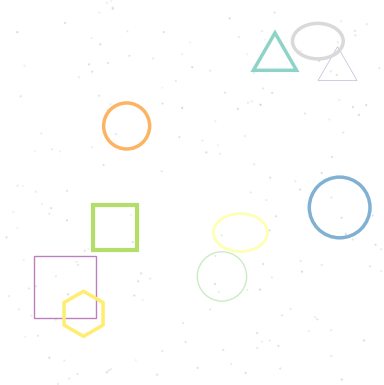[{"shape": "triangle", "thickness": 2.5, "radius": 0.32, "center": [0.714, 0.85]}, {"shape": "oval", "thickness": 2, "radius": 0.35, "center": [0.624, 0.396]}, {"shape": "triangle", "thickness": 0.5, "radius": 0.29, "center": [0.877, 0.82]}, {"shape": "circle", "thickness": 2.5, "radius": 0.39, "center": [0.882, 0.461]}, {"shape": "circle", "thickness": 2.5, "radius": 0.3, "center": [0.329, 0.673]}, {"shape": "square", "thickness": 3, "radius": 0.29, "center": [0.298, 0.409]}, {"shape": "oval", "thickness": 2.5, "radius": 0.33, "center": [0.826, 0.893]}, {"shape": "square", "thickness": 1, "radius": 0.4, "center": [0.17, 0.255]}, {"shape": "circle", "thickness": 1, "radius": 0.32, "center": [0.577, 0.282]}, {"shape": "hexagon", "thickness": 2.5, "radius": 0.29, "center": [0.217, 0.185]}]